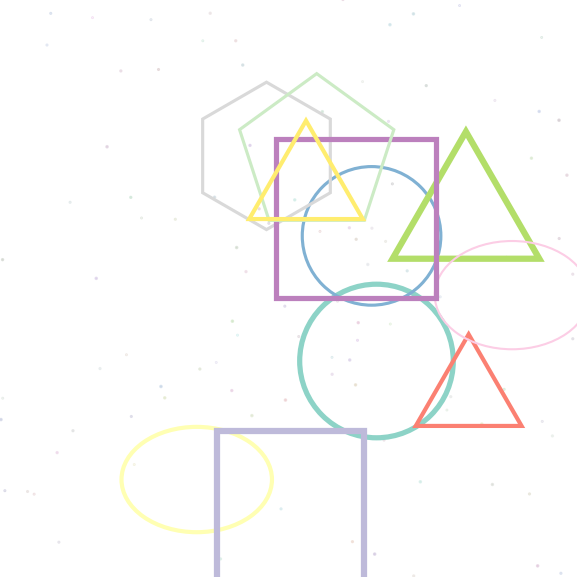[{"shape": "circle", "thickness": 2.5, "radius": 0.66, "center": [0.652, 0.374]}, {"shape": "oval", "thickness": 2, "radius": 0.65, "center": [0.341, 0.169]}, {"shape": "square", "thickness": 3, "radius": 0.64, "center": [0.503, 0.124]}, {"shape": "triangle", "thickness": 2, "radius": 0.53, "center": [0.812, 0.314]}, {"shape": "circle", "thickness": 1.5, "radius": 0.6, "center": [0.643, 0.591]}, {"shape": "triangle", "thickness": 3, "radius": 0.73, "center": [0.807, 0.624]}, {"shape": "oval", "thickness": 1, "radius": 0.67, "center": [0.887, 0.488]}, {"shape": "hexagon", "thickness": 1.5, "radius": 0.64, "center": [0.461, 0.729]}, {"shape": "square", "thickness": 2.5, "radius": 0.69, "center": [0.617, 0.621]}, {"shape": "pentagon", "thickness": 1.5, "radius": 0.7, "center": [0.548, 0.731]}, {"shape": "triangle", "thickness": 2, "radius": 0.57, "center": [0.53, 0.677]}]